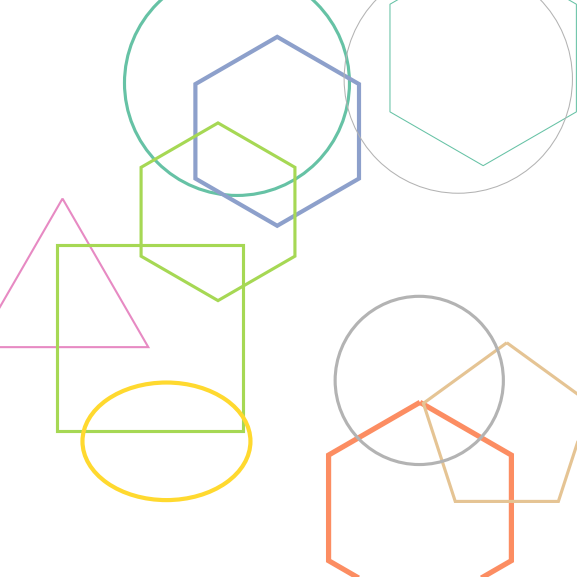[{"shape": "circle", "thickness": 1.5, "radius": 0.97, "center": [0.41, 0.855]}, {"shape": "hexagon", "thickness": 0.5, "radius": 0.93, "center": [0.837, 0.899]}, {"shape": "hexagon", "thickness": 2.5, "radius": 0.91, "center": [0.727, 0.12]}, {"shape": "hexagon", "thickness": 2, "radius": 0.82, "center": [0.48, 0.772]}, {"shape": "triangle", "thickness": 1, "radius": 0.86, "center": [0.108, 0.484]}, {"shape": "square", "thickness": 1.5, "radius": 0.8, "center": [0.259, 0.415]}, {"shape": "hexagon", "thickness": 1.5, "radius": 0.77, "center": [0.378, 0.632]}, {"shape": "oval", "thickness": 2, "radius": 0.73, "center": [0.288, 0.235]}, {"shape": "pentagon", "thickness": 1.5, "radius": 0.76, "center": [0.878, 0.254]}, {"shape": "circle", "thickness": 1.5, "radius": 0.73, "center": [0.726, 0.34]}, {"shape": "circle", "thickness": 0.5, "radius": 0.99, "center": [0.794, 0.862]}]